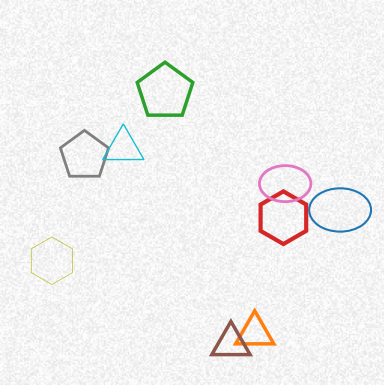[{"shape": "oval", "thickness": 1.5, "radius": 0.4, "center": [0.883, 0.455]}, {"shape": "triangle", "thickness": 2.5, "radius": 0.29, "center": [0.662, 0.136]}, {"shape": "pentagon", "thickness": 2.5, "radius": 0.38, "center": [0.429, 0.762]}, {"shape": "hexagon", "thickness": 3, "radius": 0.34, "center": [0.736, 0.435]}, {"shape": "triangle", "thickness": 2.5, "radius": 0.29, "center": [0.6, 0.108]}, {"shape": "oval", "thickness": 2, "radius": 0.33, "center": [0.741, 0.523]}, {"shape": "pentagon", "thickness": 2, "radius": 0.33, "center": [0.219, 0.596]}, {"shape": "hexagon", "thickness": 0.5, "radius": 0.31, "center": [0.135, 0.323]}, {"shape": "triangle", "thickness": 1, "radius": 0.31, "center": [0.32, 0.616]}]